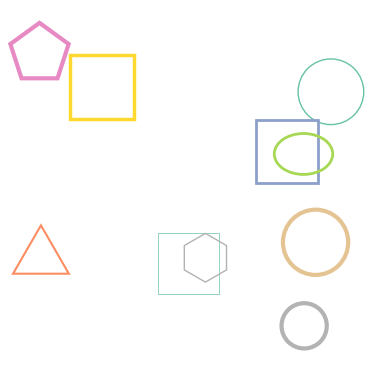[{"shape": "circle", "thickness": 1, "radius": 0.43, "center": [0.86, 0.762]}, {"shape": "square", "thickness": 0.5, "radius": 0.4, "center": [0.49, 0.316]}, {"shape": "triangle", "thickness": 1.5, "radius": 0.42, "center": [0.106, 0.331]}, {"shape": "square", "thickness": 2, "radius": 0.41, "center": [0.746, 0.606]}, {"shape": "pentagon", "thickness": 3, "radius": 0.4, "center": [0.103, 0.861]}, {"shape": "oval", "thickness": 2, "radius": 0.38, "center": [0.788, 0.6]}, {"shape": "square", "thickness": 2.5, "radius": 0.42, "center": [0.266, 0.773]}, {"shape": "circle", "thickness": 3, "radius": 0.42, "center": [0.82, 0.371]}, {"shape": "circle", "thickness": 3, "radius": 0.29, "center": [0.79, 0.154]}, {"shape": "hexagon", "thickness": 1, "radius": 0.32, "center": [0.534, 0.331]}]